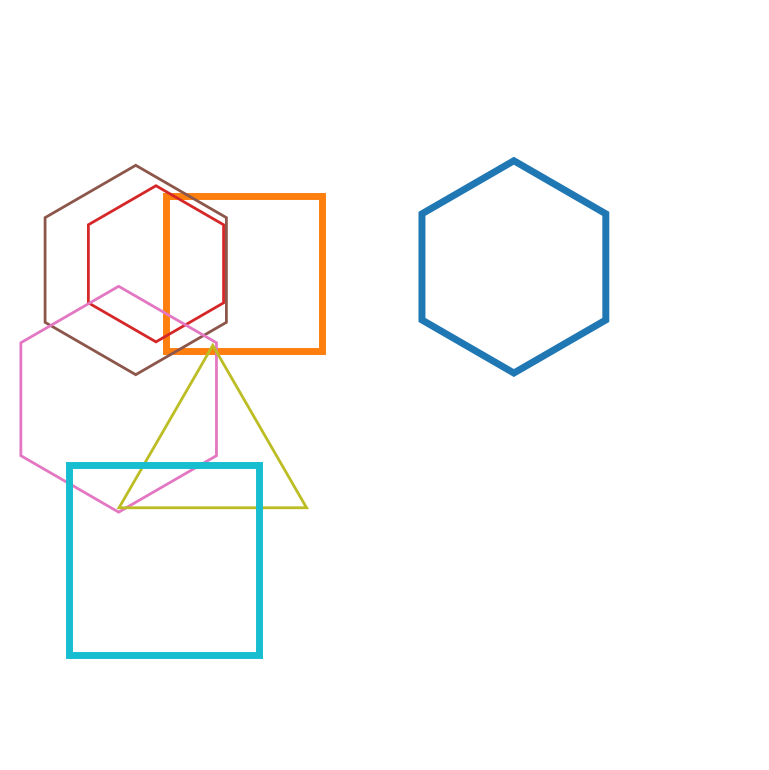[{"shape": "hexagon", "thickness": 2.5, "radius": 0.69, "center": [0.667, 0.653]}, {"shape": "square", "thickness": 2.5, "radius": 0.51, "center": [0.317, 0.645]}, {"shape": "hexagon", "thickness": 1, "radius": 0.51, "center": [0.203, 0.657]}, {"shape": "hexagon", "thickness": 1, "radius": 0.68, "center": [0.176, 0.649]}, {"shape": "hexagon", "thickness": 1, "radius": 0.73, "center": [0.154, 0.482]}, {"shape": "triangle", "thickness": 1, "radius": 0.7, "center": [0.276, 0.411]}, {"shape": "square", "thickness": 2.5, "radius": 0.62, "center": [0.213, 0.273]}]